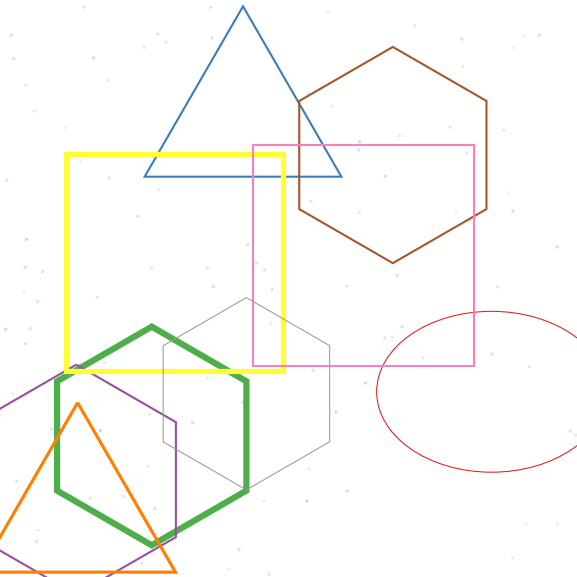[{"shape": "oval", "thickness": 0.5, "radius": 0.99, "center": [0.851, 0.321]}, {"shape": "triangle", "thickness": 1, "radius": 0.98, "center": [0.421, 0.792]}, {"shape": "hexagon", "thickness": 3, "radius": 0.95, "center": [0.263, 0.244]}, {"shape": "hexagon", "thickness": 1, "radius": 1.0, "center": [0.132, 0.169]}, {"shape": "triangle", "thickness": 1.5, "radius": 0.98, "center": [0.134, 0.106]}, {"shape": "square", "thickness": 2.5, "radius": 0.94, "center": [0.303, 0.544]}, {"shape": "hexagon", "thickness": 1, "radius": 0.94, "center": [0.68, 0.731]}, {"shape": "square", "thickness": 1, "radius": 0.96, "center": [0.629, 0.556]}, {"shape": "hexagon", "thickness": 0.5, "radius": 0.83, "center": [0.427, 0.317]}]